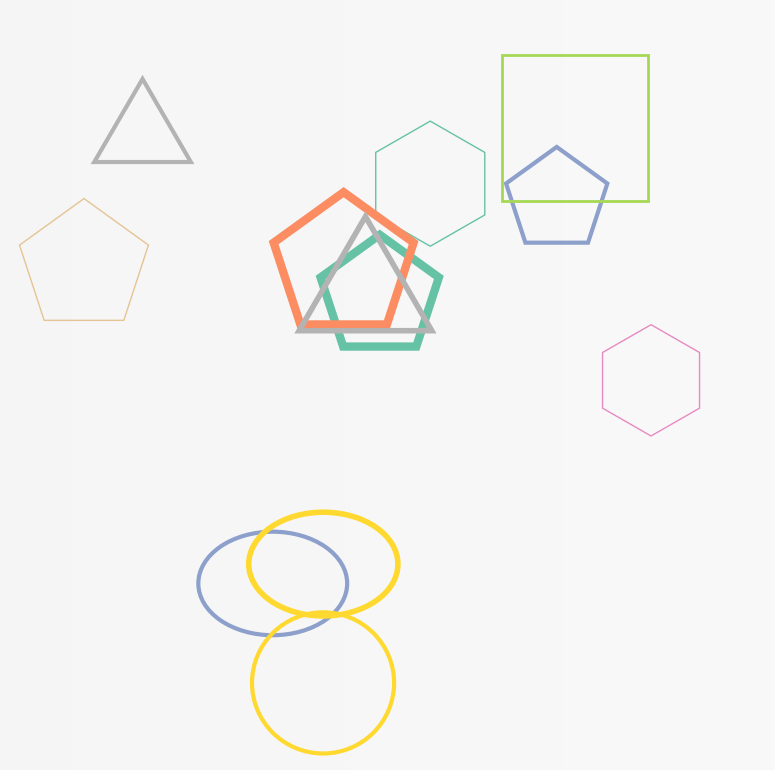[{"shape": "pentagon", "thickness": 3, "radius": 0.4, "center": [0.49, 0.615]}, {"shape": "hexagon", "thickness": 0.5, "radius": 0.41, "center": [0.555, 0.761]}, {"shape": "pentagon", "thickness": 3, "radius": 0.47, "center": [0.443, 0.655]}, {"shape": "oval", "thickness": 1.5, "radius": 0.48, "center": [0.352, 0.242]}, {"shape": "pentagon", "thickness": 1.5, "radius": 0.34, "center": [0.718, 0.74]}, {"shape": "hexagon", "thickness": 0.5, "radius": 0.36, "center": [0.84, 0.506]}, {"shape": "square", "thickness": 1, "radius": 0.47, "center": [0.742, 0.834]}, {"shape": "circle", "thickness": 1.5, "radius": 0.46, "center": [0.417, 0.113]}, {"shape": "oval", "thickness": 2, "radius": 0.48, "center": [0.417, 0.267]}, {"shape": "pentagon", "thickness": 0.5, "radius": 0.44, "center": [0.108, 0.655]}, {"shape": "triangle", "thickness": 1.5, "radius": 0.36, "center": [0.184, 0.826]}, {"shape": "triangle", "thickness": 2, "radius": 0.49, "center": [0.472, 0.62]}]